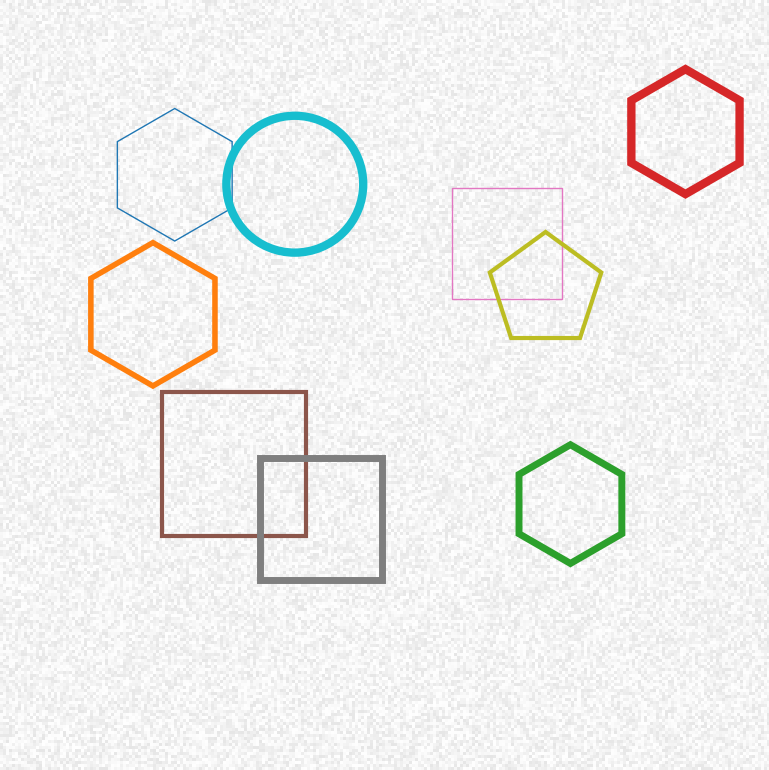[{"shape": "hexagon", "thickness": 0.5, "radius": 0.43, "center": [0.227, 0.773]}, {"shape": "hexagon", "thickness": 2, "radius": 0.47, "center": [0.199, 0.592]}, {"shape": "hexagon", "thickness": 2.5, "radius": 0.39, "center": [0.741, 0.345]}, {"shape": "hexagon", "thickness": 3, "radius": 0.41, "center": [0.89, 0.829]}, {"shape": "square", "thickness": 1.5, "radius": 0.47, "center": [0.304, 0.397]}, {"shape": "square", "thickness": 0.5, "radius": 0.36, "center": [0.659, 0.683]}, {"shape": "square", "thickness": 2.5, "radius": 0.4, "center": [0.416, 0.326]}, {"shape": "pentagon", "thickness": 1.5, "radius": 0.38, "center": [0.709, 0.623]}, {"shape": "circle", "thickness": 3, "radius": 0.44, "center": [0.383, 0.761]}]